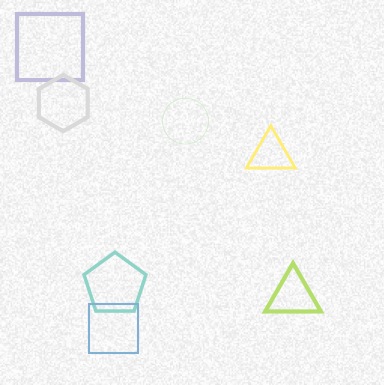[{"shape": "pentagon", "thickness": 2.5, "radius": 0.42, "center": [0.299, 0.26]}, {"shape": "square", "thickness": 3, "radius": 0.42, "center": [0.13, 0.878]}, {"shape": "square", "thickness": 1.5, "radius": 0.32, "center": [0.295, 0.147]}, {"shape": "triangle", "thickness": 3, "radius": 0.42, "center": [0.761, 0.233]}, {"shape": "hexagon", "thickness": 3, "radius": 0.37, "center": [0.164, 0.732]}, {"shape": "circle", "thickness": 0.5, "radius": 0.3, "center": [0.482, 0.685]}, {"shape": "triangle", "thickness": 2, "radius": 0.37, "center": [0.703, 0.6]}]